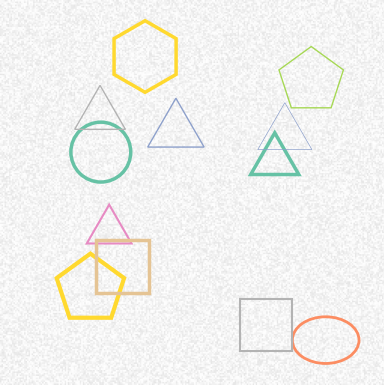[{"shape": "triangle", "thickness": 2.5, "radius": 0.36, "center": [0.714, 0.583]}, {"shape": "circle", "thickness": 2.5, "radius": 0.39, "center": [0.262, 0.605]}, {"shape": "oval", "thickness": 2, "radius": 0.43, "center": [0.846, 0.117]}, {"shape": "triangle", "thickness": 1, "radius": 0.42, "center": [0.457, 0.66]}, {"shape": "triangle", "thickness": 0.5, "radius": 0.41, "center": [0.74, 0.652]}, {"shape": "triangle", "thickness": 1.5, "radius": 0.34, "center": [0.284, 0.401]}, {"shape": "pentagon", "thickness": 1, "radius": 0.44, "center": [0.808, 0.791]}, {"shape": "hexagon", "thickness": 2.5, "radius": 0.47, "center": [0.377, 0.853]}, {"shape": "pentagon", "thickness": 3, "radius": 0.46, "center": [0.235, 0.249]}, {"shape": "square", "thickness": 2.5, "radius": 0.34, "center": [0.319, 0.309]}, {"shape": "square", "thickness": 1.5, "radius": 0.34, "center": [0.69, 0.155]}, {"shape": "triangle", "thickness": 1, "radius": 0.38, "center": [0.26, 0.702]}]